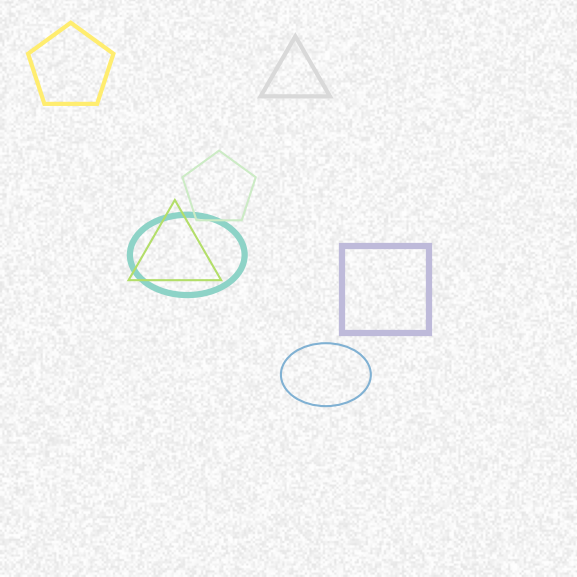[{"shape": "oval", "thickness": 3, "radius": 0.5, "center": [0.324, 0.558]}, {"shape": "square", "thickness": 3, "radius": 0.38, "center": [0.668, 0.498]}, {"shape": "oval", "thickness": 1, "radius": 0.39, "center": [0.564, 0.35]}, {"shape": "triangle", "thickness": 1, "radius": 0.46, "center": [0.303, 0.56]}, {"shape": "triangle", "thickness": 2, "radius": 0.35, "center": [0.511, 0.867]}, {"shape": "pentagon", "thickness": 1, "radius": 0.33, "center": [0.379, 0.672]}, {"shape": "pentagon", "thickness": 2, "radius": 0.39, "center": [0.123, 0.882]}]